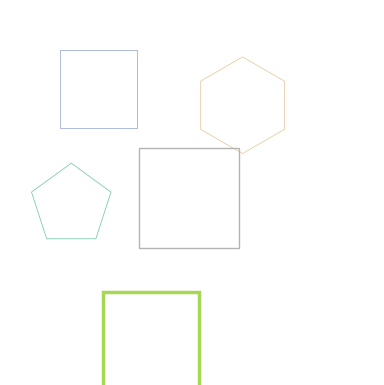[{"shape": "pentagon", "thickness": 0.5, "radius": 0.54, "center": [0.185, 0.468]}, {"shape": "square", "thickness": 0.5, "radius": 0.5, "center": [0.256, 0.769]}, {"shape": "square", "thickness": 2.5, "radius": 0.62, "center": [0.392, 0.119]}, {"shape": "hexagon", "thickness": 0.5, "radius": 0.63, "center": [0.63, 0.727]}, {"shape": "square", "thickness": 1, "radius": 0.65, "center": [0.492, 0.485]}]